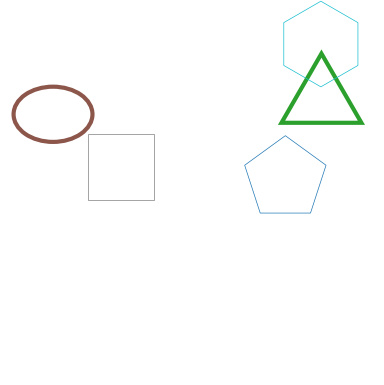[{"shape": "pentagon", "thickness": 0.5, "radius": 0.56, "center": [0.741, 0.536]}, {"shape": "triangle", "thickness": 3, "radius": 0.6, "center": [0.835, 0.741]}, {"shape": "oval", "thickness": 3, "radius": 0.51, "center": [0.138, 0.703]}, {"shape": "square", "thickness": 0.5, "radius": 0.43, "center": [0.315, 0.567]}, {"shape": "hexagon", "thickness": 0.5, "radius": 0.56, "center": [0.833, 0.886]}]